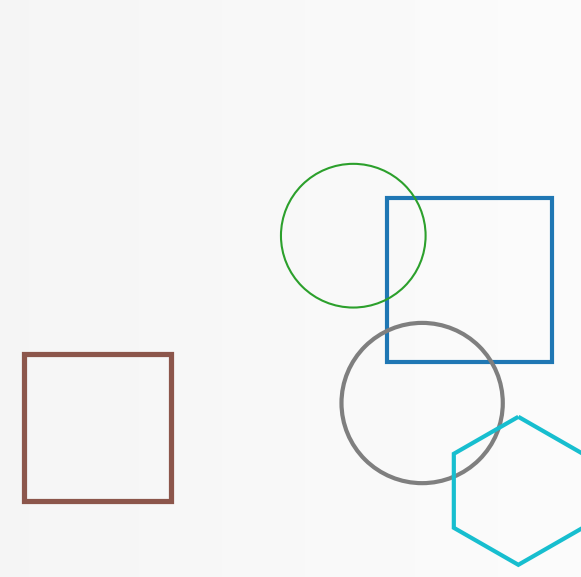[{"shape": "square", "thickness": 2, "radius": 0.71, "center": [0.808, 0.514]}, {"shape": "circle", "thickness": 1, "radius": 0.62, "center": [0.608, 0.591]}, {"shape": "square", "thickness": 2.5, "radius": 0.63, "center": [0.168, 0.259]}, {"shape": "circle", "thickness": 2, "radius": 0.69, "center": [0.726, 0.301]}, {"shape": "hexagon", "thickness": 2, "radius": 0.64, "center": [0.892, 0.149]}]